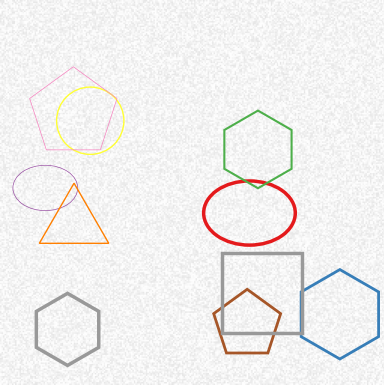[{"shape": "oval", "thickness": 2.5, "radius": 0.6, "center": [0.648, 0.447]}, {"shape": "hexagon", "thickness": 2, "radius": 0.58, "center": [0.883, 0.184]}, {"shape": "hexagon", "thickness": 1.5, "radius": 0.5, "center": [0.67, 0.612]}, {"shape": "oval", "thickness": 0.5, "radius": 0.42, "center": [0.118, 0.512]}, {"shape": "triangle", "thickness": 1, "radius": 0.52, "center": [0.192, 0.42]}, {"shape": "circle", "thickness": 1, "radius": 0.44, "center": [0.234, 0.686]}, {"shape": "pentagon", "thickness": 2, "radius": 0.46, "center": [0.642, 0.157]}, {"shape": "pentagon", "thickness": 0.5, "radius": 0.6, "center": [0.19, 0.707]}, {"shape": "hexagon", "thickness": 2.5, "radius": 0.47, "center": [0.175, 0.144]}, {"shape": "square", "thickness": 2.5, "radius": 0.52, "center": [0.682, 0.24]}]